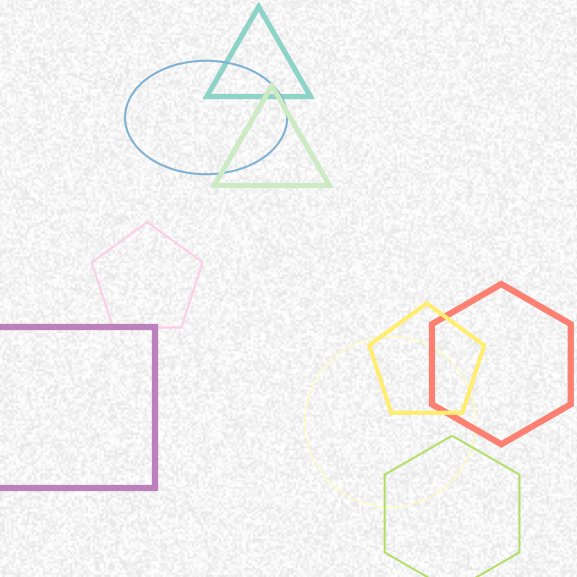[{"shape": "triangle", "thickness": 2.5, "radius": 0.52, "center": [0.448, 0.884]}, {"shape": "circle", "thickness": 0.5, "radius": 0.74, "center": [0.676, 0.269]}, {"shape": "hexagon", "thickness": 3, "radius": 0.69, "center": [0.868, 0.369]}, {"shape": "oval", "thickness": 1, "radius": 0.7, "center": [0.357, 0.796]}, {"shape": "hexagon", "thickness": 1, "radius": 0.67, "center": [0.783, 0.11]}, {"shape": "pentagon", "thickness": 1, "radius": 0.5, "center": [0.255, 0.514]}, {"shape": "square", "thickness": 3, "radius": 0.7, "center": [0.128, 0.293]}, {"shape": "triangle", "thickness": 2.5, "radius": 0.58, "center": [0.471, 0.736]}, {"shape": "pentagon", "thickness": 2, "radius": 0.52, "center": [0.739, 0.369]}]